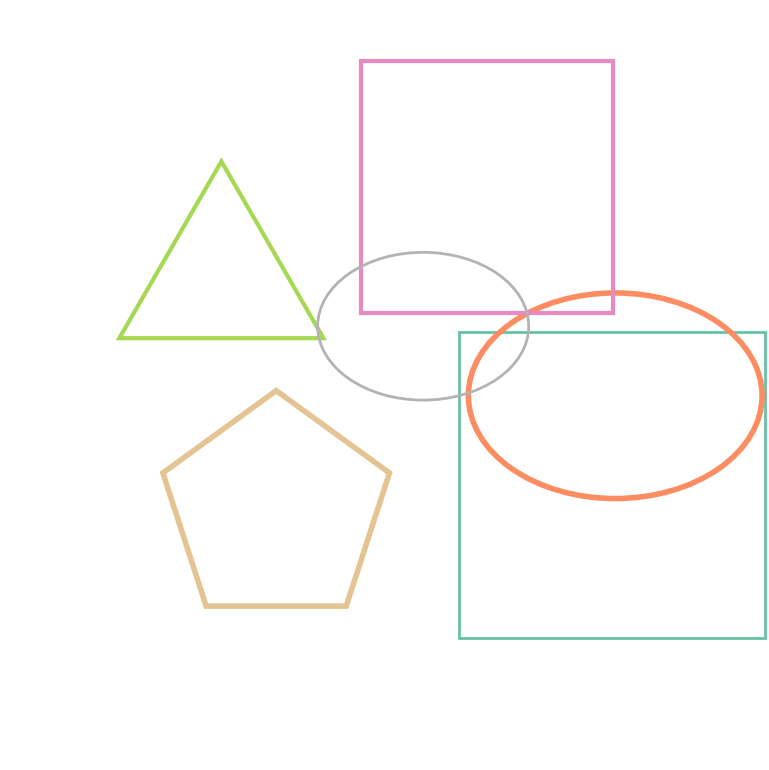[{"shape": "square", "thickness": 1, "radius": 0.99, "center": [0.794, 0.37]}, {"shape": "oval", "thickness": 2, "radius": 0.95, "center": [0.799, 0.486]}, {"shape": "square", "thickness": 1.5, "radius": 0.82, "center": [0.633, 0.757]}, {"shape": "triangle", "thickness": 1.5, "radius": 0.77, "center": [0.287, 0.637]}, {"shape": "pentagon", "thickness": 2, "radius": 0.77, "center": [0.359, 0.338]}, {"shape": "oval", "thickness": 1, "radius": 0.69, "center": [0.55, 0.576]}]